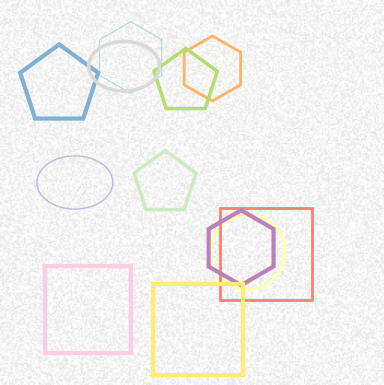[{"shape": "hexagon", "thickness": 0.5, "radius": 0.47, "center": [0.34, 0.851]}, {"shape": "circle", "thickness": 2.5, "radius": 0.48, "center": [0.643, 0.345]}, {"shape": "oval", "thickness": 1, "radius": 0.49, "center": [0.194, 0.526]}, {"shape": "square", "thickness": 2, "radius": 0.6, "center": [0.69, 0.34]}, {"shape": "pentagon", "thickness": 3, "radius": 0.53, "center": [0.154, 0.778]}, {"shape": "hexagon", "thickness": 2, "radius": 0.42, "center": [0.552, 0.822]}, {"shape": "pentagon", "thickness": 2.5, "radius": 0.43, "center": [0.482, 0.788]}, {"shape": "square", "thickness": 3, "radius": 0.56, "center": [0.229, 0.197]}, {"shape": "oval", "thickness": 2.5, "radius": 0.46, "center": [0.322, 0.828]}, {"shape": "hexagon", "thickness": 3, "radius": 0.49, "center": [0.626, 0.357]}, {"shape": "pentagon", "thickness": 2.5, "radius": 0.42, "center": [0.429, 0.524]}, {"shape": "square", "thickness": 3, "radius": 0.59, "center": [0.515, 0.144]}]